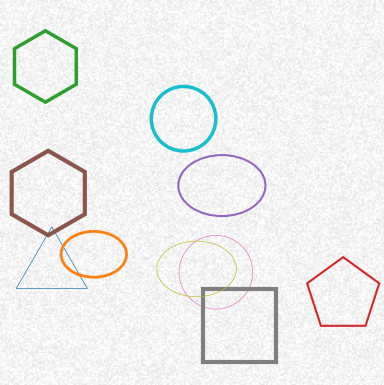[{"shape": "triangle", "thickness": 0.5, "radius": 0.53, "center": [0.135, 0.304]}, {"shape": "oval", "thickness": 2, "radius": 0.42, "center": [0.244, 0.339]}, {"shape": "hexagon", "thickness": 2.5, "radius": 0.46, "center": [0.118, 0.827]}, {"shape": "pentagon", "thickness": 1.5, "radius": 0.49, "center": [0.891, 0.233]}, {"shape": "oval", "thickness": 1.5, "radius": 0.57, "center": [0.576, 0.518]}, {"shape": "hexagon", "thickness": 3, "radius": 0.55, "center": [0.125, 0.499]}, {"shape": "circle", "thickness": 0.5, "radius": 0.48, "center": [0.561, 0.293]}, {"shape": "square", "thickness": 3, "radius": 0.47, "center": [0.622, 0.155]}, {"shape": "oval", "thickness": 0.5, "radius": 0.52, "center": [0.511, 0.301]}, {"shape": "circle", "thickness": 2.5, "radius": 0.42, "center": [0.477, 0.692]}]